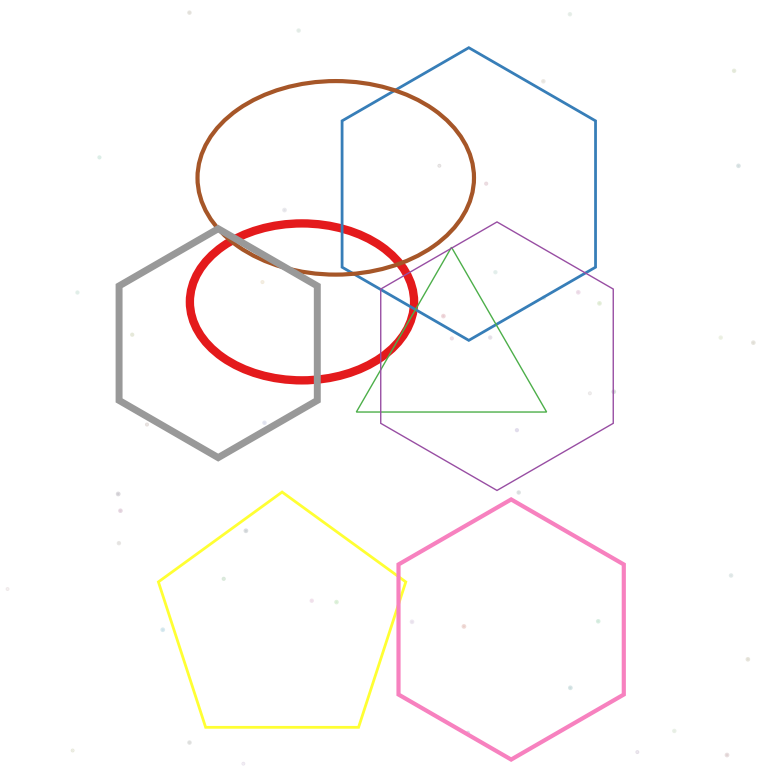[{"shape": "oval", "thickness": 3, "radius": 0.73, "center": [0.392, 0.608]}, {"shape": "hexagon", "thickness": 1, "radius": 0.95, "center": [0.609, 0.748]}, {"shape": "triangle", "thickness": 0.5, "radius": 0.71, "center": [0.586, 0.536]}, {"shape": "hexagon", "thickness": 0.5, "radius": 0.87, "center": [0.645, 0.537]}, {"shape": "pentagon", "thickness": 1, "radius": 0.84, "center": [0.366, 0.192]}, {"shape": "oval", "thickness": 1.5, "radius": 0.9, "center": [0.436, 0.769]}, {"shape": "hexagon", "thickness": 1.5, "radius": 0.84, "center": [0.664, 0.182]}, {"shape": "hexagon", "thickness": 2.5, "radius": 0.74, "center": [0.283, 0.554]}]